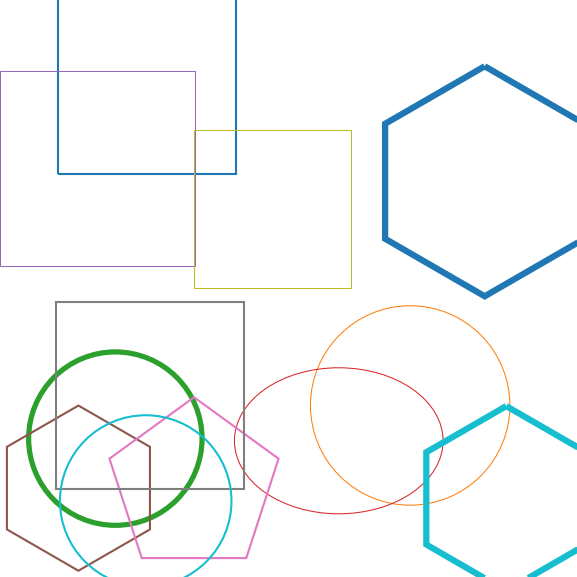[{"shape": "square", "thickness": 1, "radius": 0.77, "center": [0.255, 0.851]}, {"shape": "hexagon", "thickness": 3, "radius": 1.0, "center": [0.839, 0.685]}, {"shape": "circle", "thickness": 0.5, "radius": 0.86, "center": [0.71, 0.297]}, {"shape": "circle", "thickness": 2.5, "radius": 0.75, "center": [0.2, 0.24]}, {"shape": "oval", "thickness": 0.5, "radius": 0.9, "center": [0.587, 0.236]}, {"shape": "square", "thickness": 0.5, "radius": 0.84, "center": [0.17, 0.707]}, {"shape": "hexagon", "thickness": 1, "radius": 0.72, "center": [0.136, 0.154]}, {"shape": "pentagon", "thickness": 1, "radius": 0.77, "center": [0.336, 0.157]}, {"shape": "square", "thickness": 1, "radius": 0.81, "center": [0.259, 0.314]}, {"shape": "square", "thickness": 0.5, "radius": 0.68, "center": [0.471, 0.637]}, {"shape": "hexagon", "thickness": 3, "radius": 0.8, "center": [0.877, 0.136]}, {"shape": "circle", "thickness": 1, "radius": 0.74, "center": [0.252, 0.132]}]